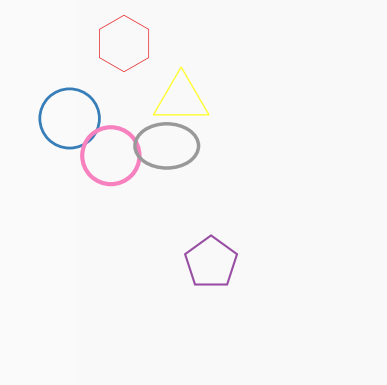[{"shape": "hexagon", "thickness": 0.5, "radius": 0.37, "center": [0.32, 0.887]}, {"shape": "circle", "thickness": 2, "radius": 0.38, "center": [0.18, 0.692]}, {"shape": "pentagon", "thickness": 1.5, "radius": 0.35, "center": [0.545, 0.318]}, {"shape": "triangle", "thickness": 1, "radius": 0.41, "center": [0.468, 0.743]}, {"shape": "circle", "thickness": 3, "radius": 0.37, "center": [0.286, 0.596]}, {"shape": "oval", "thickness": 2.5, "radius": 0.41, "center": [0.43, 0.621]}]